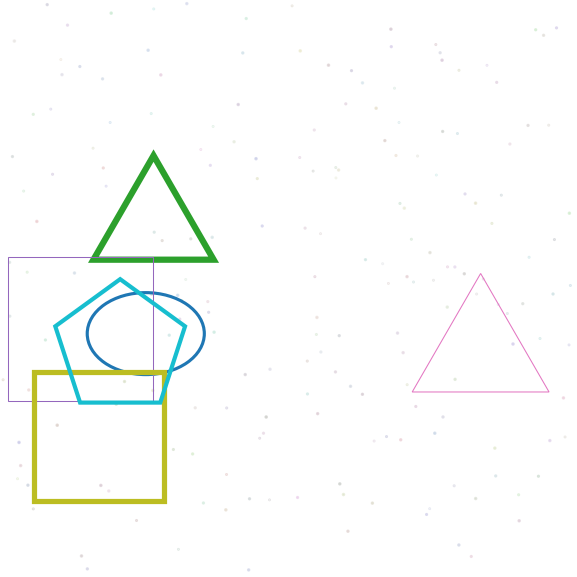[{"shape": "oval", "thickness": 1.5, "radius": 0.51, "center": [0.252, 0.421]}, {"shape": "triangle", "thickness": 3, "radius": 0.6, "center": [0.266, 0.61]}, {"shape": "square", "thickness": 0.5, "radius": 0.62, "center": [0.139, 0.43]}, {"shape": "triangle", "thickness": 0.5, "radius": 0.68, "center": [0.832, 0.389]}, {"shape": "square", "thickness": 2.5, "radius": 0.56, "center": [0.171, 0.243]}, {"shape": "pentagon", "thickness": 2, "radius": 0.59, "center": [0.208, 0.398]}]